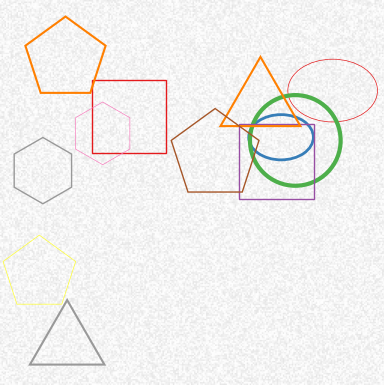[{"shape": "oval", "thickness": 0.5, "radius": 0.58, "center": [0.864, 0.765]}, {"shape": "square", "thickness": 1, "radius": 0.48, "center": [0.335, 0.697]}, {"shape": "oval", "thickness": 2, "radius": 0.42, "center": [0.73, 0.644]}, {"shape": "circle", "thickness": 3, "radius": 0.59, "center": [0.767, 0.635]}, {"shape": "square", "thickness": 1, "radius": 0.49, "center": [0.719, 0.581]}, {"shape": "pentagon", "thickness": 1.5, "radius": 0.55, "center": [0.17, 0.847]}, {"shape": "triangle", "thickness": 1.5, "radius": 0.6, "center": [0.677, 0.732]}, {"shape": "pentagon", "thickness": 0.5, "radius": 0.5, "center": [0.102, 0.29]}, {"shape": "pentagon", "thickness": 1, "radius": 0.6, "center": [0.559, 0.598]}, {"shape": "hexagon", "thickness": 0.5, "radius": 0.41, "center": [0.267, 0.654]}, {"shape": "triangle", "thickness": 1.5, "radius": 0.56, "center": [0.174, 0.109]}, {"shape": "hexagon", "thickness": 1, "radius": 0.43, "center": [0.111, 0.557]}]